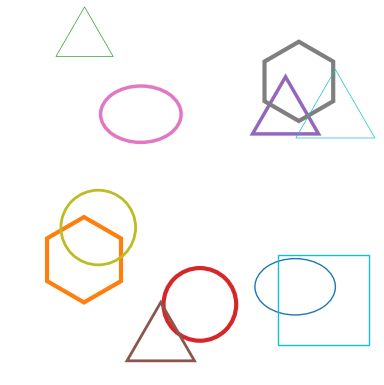[{"shape": "oval", "thickness": 1, "radius": 0.52, "center": [0.767, 0.255]}, {"shape": "hexagon", "thickness": 3, "radius": 0.55, "center": [0.218, 0.325]}, {"shape": "triangle", "thickness": 0.5, "radius": 0.43, "center": [0.22, 0.896]}, {"shape": "circle", "thickness": 3, "radius": 0.47, "center": [0.519, 0.209]}, {"shape": "triangle", "thickness": 2.5, "radius": 0.49, "center": [0.742, 0.702]}, {"shape": "triangle", "thickness": 2, "radius": 0.51, "center": [0.417, 0.113]}, {"shape": "oval", "thickness": 2.5, "radius": 0.52, "center": [0.366, 0.703]}, {"shape": "hexagon", "thickness": 3, "radius": 0.51, "center": [0.776, 0.789]}, {"shape": "circle", "thickness": 2, "radius": 0.48, "center": [0.255, 0.409]}, {"shape": "square", "thickness": 1, "radius": 0.59, "center": [0.84, 0.221]}, {"shape": "triangle", "thickness": 0.5, "radius": 0.59, "center": [0.871, 0.701]}]